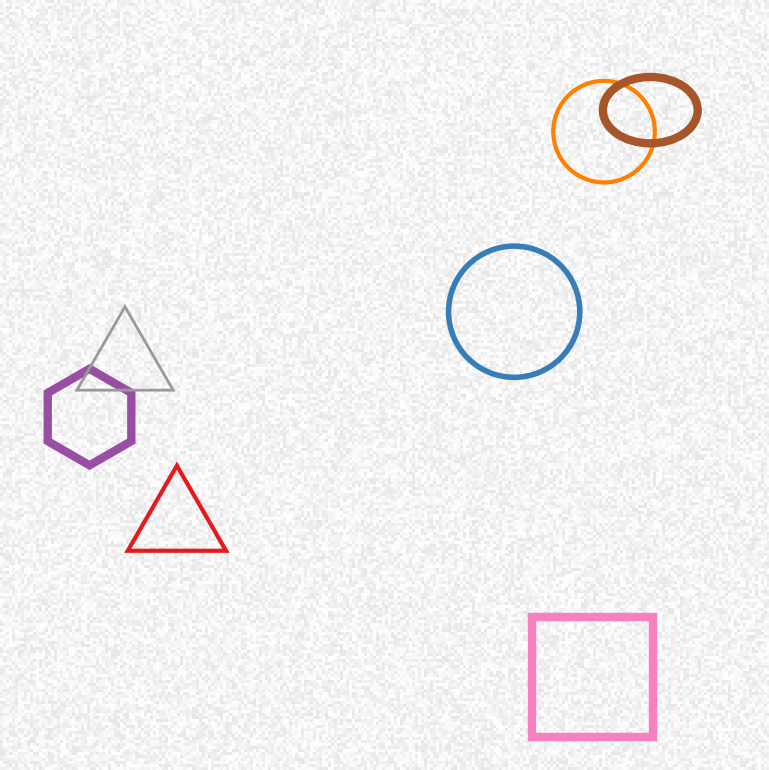[{"shape": "triangle", "thickness": 1.5, "radius": 0.37, "center": [0.23, 0.322]}, {"shape": "circle", "thickness": 2, "radius": 0.43, "center": [0.668, 0.595]}, {"shape": "hexagon", "thickness": 3, "radius": 0.31, "center": [0.116, 0.458]}, {"shape": "circle", "thickness": 1.5, "radius": 0.33, "center": [0.785, 0.829]}, {"shape": "oval", "thickness": 3, "radius": 0.31, "center": [0.845, 0.857]}, {"shape": "square", "thickness": 3, "radius": 0.39, "center": [0.769, 0.121]}, {"shape": "triangle", "thickness": 1, "radius": 0.36, "center": [0.162, 0.529]}]